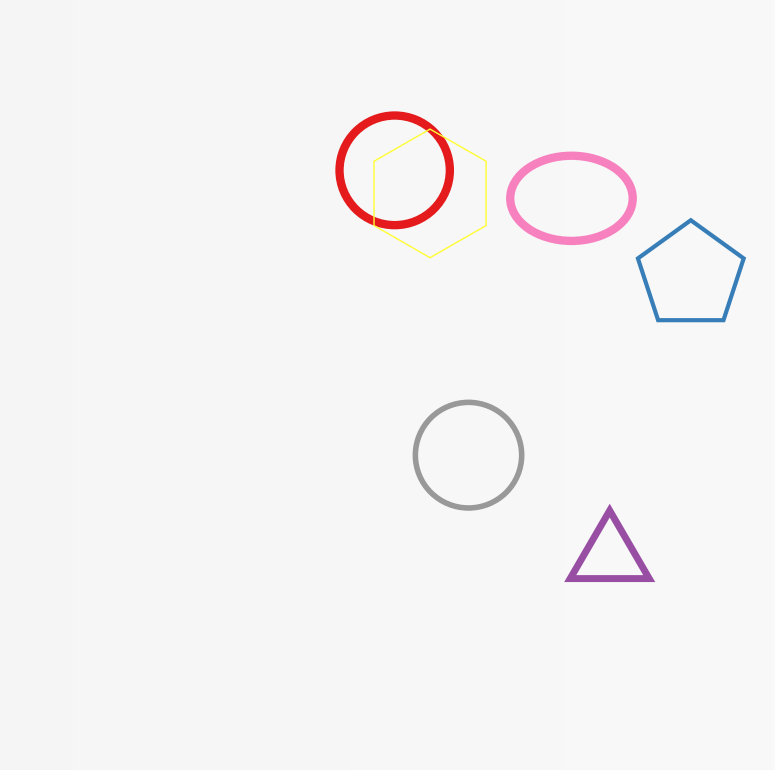[{"shape": "circle", "thickness": 3, "radius": 0.36, "center": [0.509, 0.779]}, {"shape": "pentagon", "thickness": 1.5, "radius": 0.36, "center": [0.891, 0.642]}, {"shape": "triangle", "thickness": 2.5, "radius": 0.29, "center": [0.787, 0.278]}, {"shape": "hexagon", "thickness": 0.5, "radius": 0.42, "center": [0.555, 0.749]}, {"shape": "oval", "thickness": 3, "radius": 0.4, "center": [0.737, 0.742]}, {"shape": "circle", "thickness": 2, "radius": 0.34, "center": [0.605, 0.409]}]